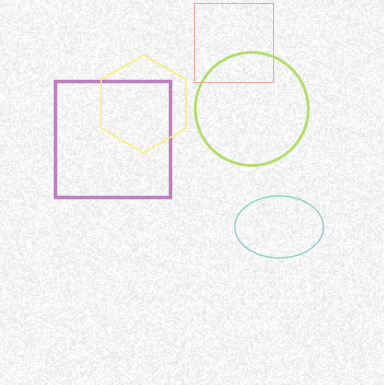[{"shape": "oval", "thickness": 1, "radius": 0.58, "center": [0.725, 0.411]}, {"shape": "square", "thickness": 0.5, "radius": 0.51, "center": [0.607, 0.89]}, {"shape": "circle", "thickness": 2, "radius": 0.73, "center": [0.654, 0.717]}, {"shape": "square", "thickness": 2.5, "radius": 0.75, "center": [0.292, 0.639]}, {"shape": "hexagon", "thickness": 1, "radius": 0.63, "center": [0.373, 0.73]}]